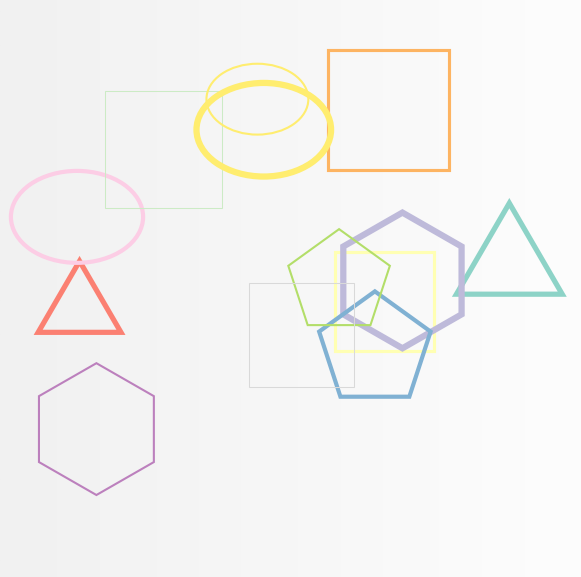[{"shape": "triangle", "thickness": 2.5, "radius": 0.53, "center": [0.876, 0.542]}, {"shape": "square", "thickness": 1.5, "radius": 0.43, "center": [0.661, 0.477]}, {"shape": "hexagon", "thickness": 3, "radius": 0.59, "center": [0.692, 0.514]}, {"shape": "triangle", "thickness": 2.5, "radius": 0.41, "center": [0.137, 0.465]}, {"shape": "pentagon", "thickness": 2, "radius": 0.5, "center": [0.645, 0.394]}, {"shape": "square", "thickness": 1.5, "radius": 0.52, "center": [0.668, 0.808]}, {"shape": "pentagon", "thickness": 1, "radius": 0.46, "center": [0.583, 0.51]}, {"shape": "oval", "thickness": 2, "radius": 0.57, "center": [0.132, 0.624]}, {"shape": "square", "thickness": 0.5, "radius": 0.45, "center": [0.519, 0.419]}, {"shape": "hexagon", "thickness": 1, "radius": 0.57, "center": [0.166, 0.256]}, {"shape": "square", "thickness": 0.5, "radius": 0.5, "center": [0.281, 0.74]}, {"shape": "oval", "thickness": 1, "radius": 0.44, "center": [0.443, 0.827]}, {"shape": "oval", "thickness": 3, "radius": 0.58, "center": [0.454, 0.774]}]